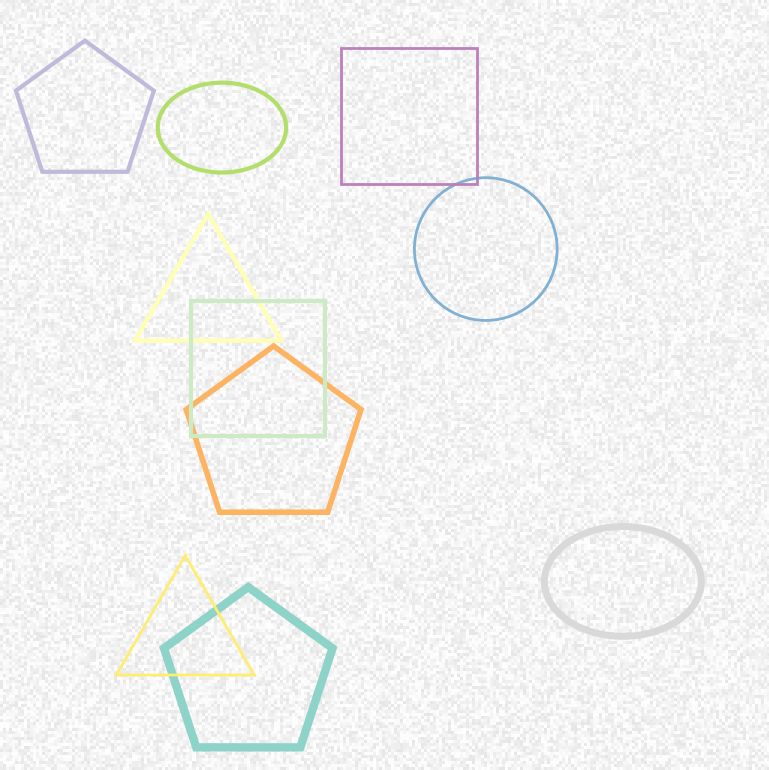[{"shape": "pentagon", "thickness": 3, "radius": 0.58, "center": [0.322, 0.122]}, {"shape": "triangle", "thickness": 1.5, "radius": 0.55, "center": [0.27, 0.613]}, {"shape": "pentagon", "thickness": 1.5, "radius": 0.47, "center": [0.11, 0.853]}, {"shape": "circle", "thickness": 1, "radius": 0.46, "center": [0.631, 0.677]}, {"shape": "pentagon", "thickness": 2, "radius": 0.6, "center": [0.355, 0.431]}, {"shape": "oval", "thickness": 1.5, "radius": 0.42, "center": [0.288, 0.834]}, {"shape": "oval", "thickness": 2.5, "radius": 0.51, "center": [0.809, 0.245]}, {"shape": "square", "thickness": 1, "radius": 0.44, "center": [0.531, 0.849]}, {"shape": "square", "thickness": 1.5, "radius": 0.44, "center": [0.335, 0.521]}, {"shape": "triangle", "thickness": 1, "radius": 0.52, "center": [0.241, 0.175]}]